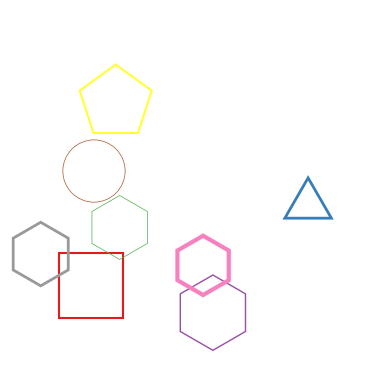[{"shape": "square", "thickness": 1.5, "radius": 0.42, "center": [0.236, 0.259]}, {"shape": "triangle", "thickness": 2, "radius": 0.35, "center": [0.8, 0.468]}, {"shape": "hexagon", "thickness": 0.5, "radius": 0.42, "center": [0.311, 0.409]}, {"shape": "hexagon", "thickness": 1, "radius": 0.49, "center": [0.553, 0.188]}, {"shape": "pentagon", "thickness": 1.5, "radius": 0.49, "center": [0.301, 0.734]}, {"shape": "circle", "thickness": 0.5, "radius": 0.4, "center": [0.244, 0.556]}, {"shape": "hexagon", "thickness": 3, "radius": 0.38, "center": [0.528, 0.311]}, {"shape": "hexagon", "thickness": 2, "radius": 0.41, "center": [0.106, 0.34]}]